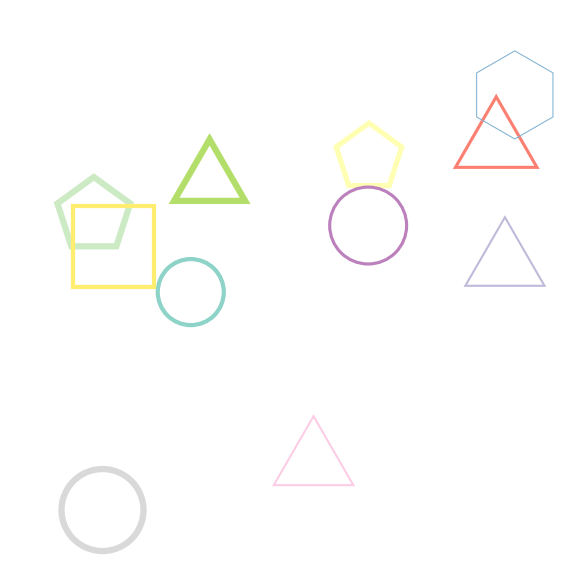[{"shape": "circle", "thickness": 2, "radius": 0.29, "center": [0.33, 0.493]}, {"shape": "pentagon", "thickness": 2.5, "radius": 0.3, "center": [0.639, 0.726]}, {"shape": "triangle", "thickness": 1, "radius": 0.4, "center": [0.874, 0.544]}, {"shape": "triangle", "thickness": 1.5, "radius": 0.41, "center": [0.859, 0.75]}, {"shape": "hexagon", "thickness": 0.5, "radius": 0.38, "center": [0.891, 0.835]}, {"shape": "triangle", "thickness": 3, "radius": 0.36, "center": [0.363, 0.687]}, {"shape": "triangle", "thickness": 1, "radius": 0.4, "center": [0.543, 0.199]}, {"shape": "circle", "thickness": 3, "radius": 0.35, "center": [0.178, 0.116]}, {"shape": "circle", "thickness": 1.5, "radius": 0.33, "center": [0.638, 0.609]}, {"shape": "pentagon", "thickness": 3, "radius": 0.33, "center": [0.162, 0.626]}, {"shape": "square", "thickness": 2, "radius": 0.35, "center": [0.197, 0.573]}]